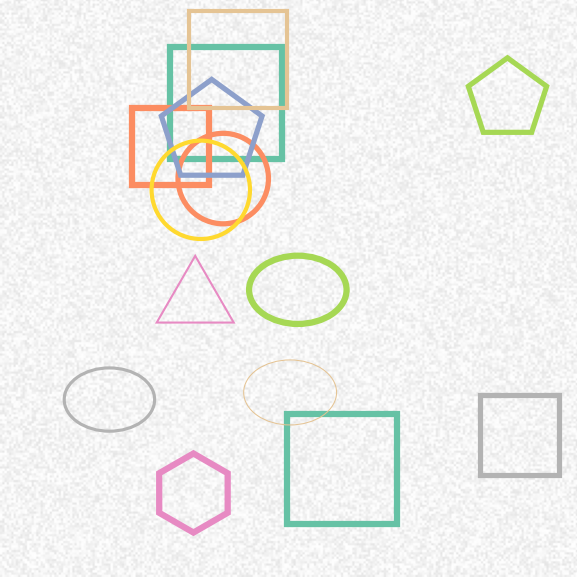[{"shape": "square", "thickness": 3, "radius": 0.47, "center": [0.592, 0.187]}, {"shape": "square", "thickness": 3, "radius": 0.49, "center": [0.392, 0.821]}, {"shape": "square", "thickness": 3, "radius": 0.34, "center": [0.295, 0.745]}, {"shape": "circle", "thickness": 2.5, "radius": 0.39, "center": [0.387, 0.69]}, {"shape": "pentagon", "thickness": 2.5, "radius": 0.46, "center": [0.367, 0.77]}, {"shape": "triangle", "thickness": 1, "radius": 0.38, "center": [0.338, 0.479]}, {"shape": "hexagon", "thickness": 3, "radius": 0.34, "center": [0.335, 0.145]}, {"shape": "pentagon", "thickness": 2.5, "radius": 0.36, "center": [0.879, 0.828]}, {"shape": "oval", "thickness": 3, "radius": 0.42, "center": [0.516, 0.497]}, {"shape": "circle", "thickness": 2, "radius": 0.43, "center": [0.348, 0.67]}, {"shape": "square", "thickness": 2, "radius": 0.42, "center": [0.412, 0.896]}, {"shape": "oval", "thickness": 0.5, "radius": 0.4, "center": [0.502, 0.32]}, {"shape": "oval", "thickness": 1.5, "radius": 0.39, "center": [0.189, 0.307]}, {"shape": "square", "thickness": 2.5, "radius": 0.34, "center": [0.899, 0.246]}]